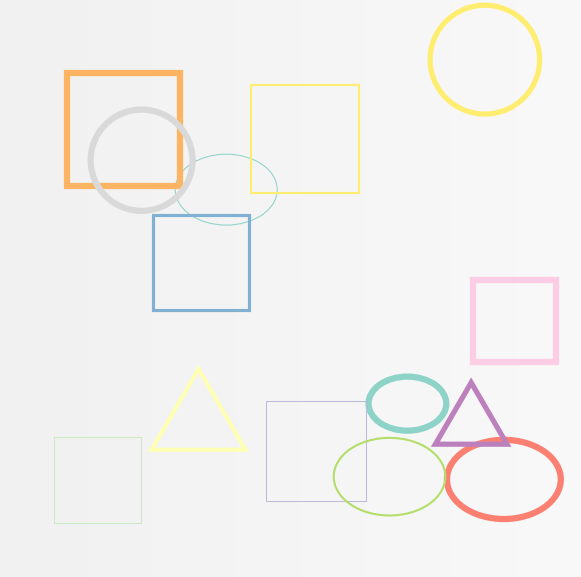[{"shape": "oval", "thickness": 3, "radius": 0.33, "center": [0.701, 0.3]}, {"shape": "oval", "thickness": 0.5, "radius": 0.44, "center": [0.389, 0.671]}, {"shape": "triangle", "thickness": 2, "radius": 0.47, "center": [0.341, 0.267]}, {"shape": "square", "thickness": 0.5, "radius": 0.43, "center": [0.543, 0.218]}, {"shape": "oval", "thickness": 3, "radius": 0.49, "center": [0.867, 0.169]}, {"shape": "square", "thickness": 1.5, "radius": 0.41, "center": [0.346, 0.545]}, {"shape": "square", "thickness": 3, "radius": 0.49, "center": [0.212, 0.774]}, {"shape": "oval", "thickness": 1, "radius": 0.48, "center": [0.67, 0.174]}, {"shape": "square", "thickness": 3, "radius": 0.36, "center": [0.885, 0.444]}, {"shape": "circle", "thickness": 3, "radius": 0.44, "center": [0.244, 0.722]}, {"shape": "triangle", "thickness": 2.5, "radius": 0.36, "center": [0.811, 0.266]}, {"shape": "square", "thickness": 0.5, "radius": 0.37, "center": [0.168, 0.168]}, {"shape": "circle", "thickness": 2.5, "radius": 0.47, "center": [0.834, 0.896]}, {"shape": "square", "thickness": 1, "radius": 0.47, "center": [0.525, 0.758]}]